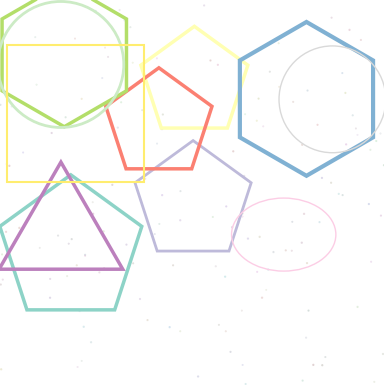[{"shape": "pentagon", "thickness": 2.5, "radius": 0.97, "center": [0.184, 0.352]}, {"shape": "pentagon", "thickness": 2.5, "radius": 0.73, "center": [0.505, 0.786]}, {"shape": "pentagon", "thickness": 2, "radius": 0.79, "center": [0.502, 0.476]}, {"shape": "pentagon", "thickness": 2.5, "radius": 0.73, "center": [0.413, 0.679]}, {"shape": "hexagon", "thickness": 3, "radius": 1.0, "center": [0.796, 0.743]}, {"shape": "hexagon", "thickness": 2.5, "radius": 0.93, "center": [0.167, 0.857]}, {"shape": "oval", "thickness": 1, "radius": 0.68, "center": [0.737, 0.391]}, {"shape": "circle", "thickness": 1, "radius": 0.69, "center": [0.863, 0.742]}, {"shape": "triangle", "thickness": 2.5, "radius": 0.93, "center": [0.158, 0.393]}, {"shape": "circle", "thickness": 2, "radius": 0.82, "center": [0.158, 0.833]}, {"shape": "square", "thickness": 1.5, "radius": 0.89, "center": [0.196, 0.704]}]